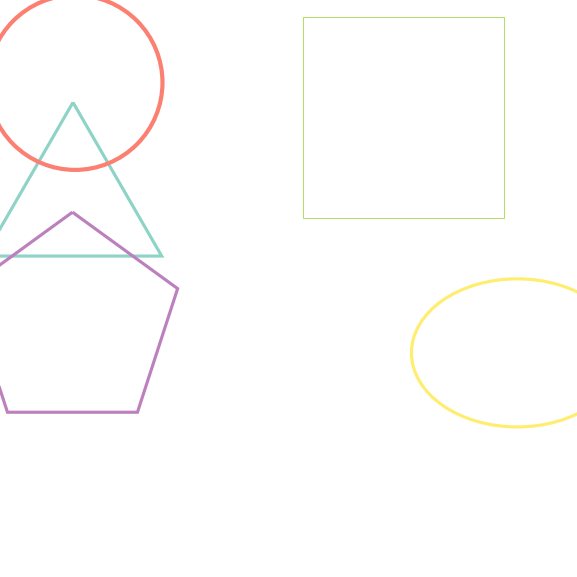[{"shape": "triangle", "thickness": 1.5, "radius": 0.89, "center": [0.126, 0.644]}, {"shape": "circle", "thickness": 2, "radius": 0.76, "center": [0.13, 0.856]}, {"shape": "square", "thickness": 0.5, "radius": 0.87, "center": [0.698, 0.796]}, {"shape": "pentagon", "thickness": 1.5, "radius": 0.96, "center": [0.125, 0.44]}, {"shape": "oval", "thickness": 1.5, "radius": 0.92, "center": [0.896, 0.388]}]